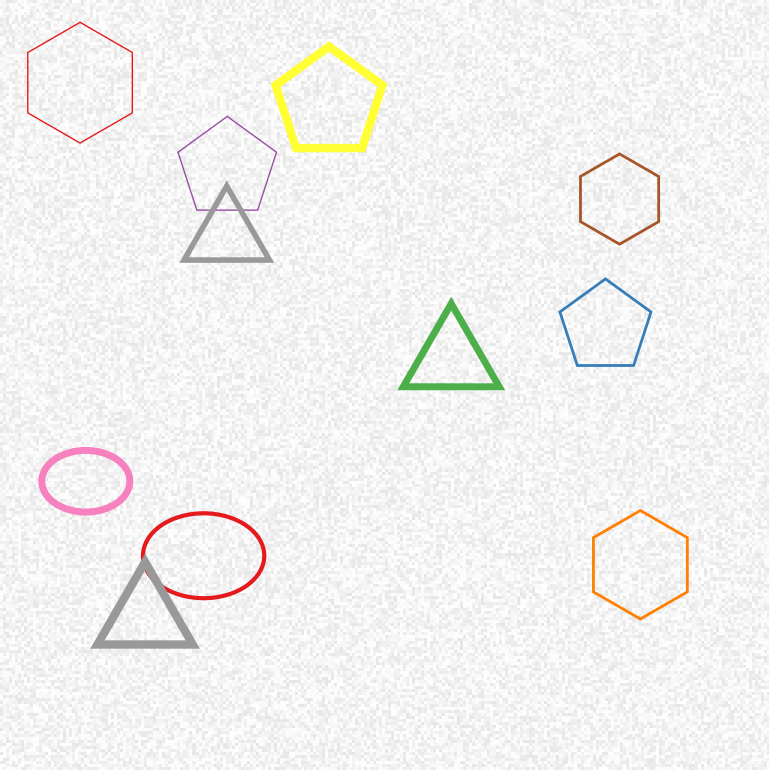[{"shape": "oval", "thickness": 1.5, "radius": 0.39, "center": [0.264, 0.278]}, {"shape": "hexagon", "thickness": 0.5, "radius": 0.39, "center": [0.104, 0.893]}, {"shape": "pentagon", "thickness": 1, "radius": 0.31, "center": [0.786, 0.576]}, {"shape": "triangle", "thickness": 2.5, "radius": 0.36, "center": [0.586, 0.534]}, {"shape": "pentagon", "thickness": 0.5, "radius": 0.34, "center": [0.295, 0.782]}, {"shape": "hexagon", "thickness": 1, "radius": 0.35, "center": [0.832, 0.267]}, {"shape": "pentagon", "thickness": 3, "radius": 0.36, "center": [0.427, 0.867]}, {"shape": "hexagon", "thickness": 1, "radius": 0.29, "center": [0.805, 0.741]}, {"shape": "oval", "thickness": 2.5, "radius": 0.29, "center": [0.111, 0.375]}, {"shape": "triangle", "thickness": 2, "radius": 0.32, "center": [0.294, 0.694]}, {"shape": "triangle", "thickness": 3, "radius": 0.36, "center": [0.188, 0.199]}]